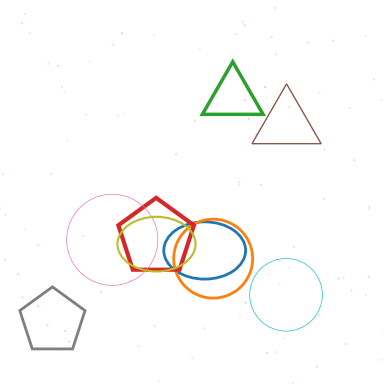[{"shape": "oval", "thickness": 2, "radius": 0.53, "center": [0.532, 0.349]}, {"shape": "circle", "thickness": 2, "radius": 0.51, "center": [0.554, 0.328]}, {"shape": "triangle", "thickness": 2.5, "radius": 0.46, "center": [0.605, 0.749]}, {"shape": "pentagon", "thickness": 3, "radius": 0.52, "center": [0.406, 0.383]}, {"shape": "triangle", "thickness": 1, "radius": 0.52, "center": [0.744, 0.679]}, {"shape": "circle", "thickness": 0.5, "radius": 0.59, "center": [0.291, 0.377]}, {"shape": "pentagon", "thickness": 2, "radius": 0.45, "center": [0.136, 0.166]}, {"shape": "oval", "thickness": 1.5, "radius": 0.51, "center": [0.406, 0.366]}, {"shape": "circle", "thickness": 0.5, "radius": 0.47, "center": [0.743, 0.234]}]